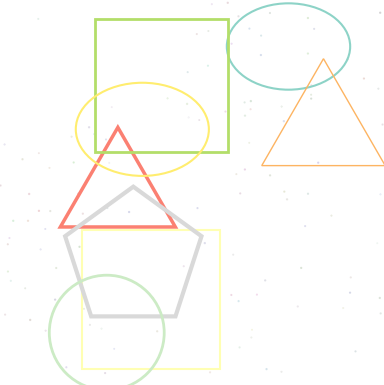[{"shape": "oval", "thickness": 1.5, "radius": 0.8, "center": [0.749, 0.879]}, {"shape": "square", "thickness": 1.5, "radius": 0.9, "center": [0.392, 0.222]}, {"shape": "triangle", "thickness": 2.5, "radius": 0.86, "center": [0.306, 0.497]}, {"shape": "triangle", "thickness": 1, "radius": 0.93, "center": [0.84, 0.662]}, {"shape": "square", "thickness": 2, "radius": 0.87, "center": [0.42, 0.779]}, {"shape": "pentagon", "thickness": 3, "radius": 0.93, "center": [0.346, 0.329]}, {"shape": "circle", "thickness": 2, "radius": 0.75, "center": [0.277, 0.136]}, {"shape": "oval", "thickness": 1.5, "radius": 0.86, "center": [0.37, 0.664]}]